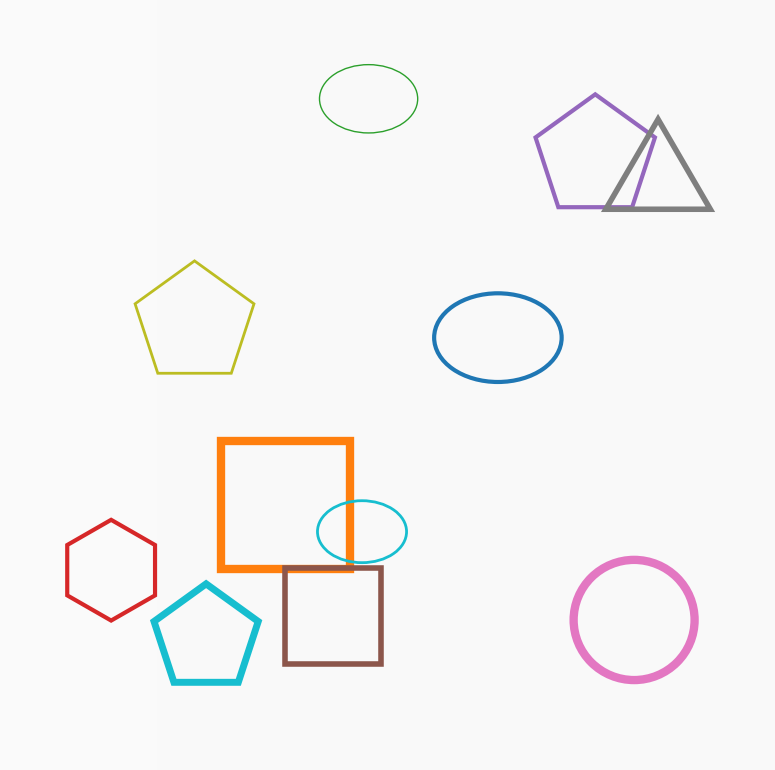[{"shape": "oval", "thickness": 1.5, "radius": 0.41, "center": [0.642, 0.562]}, {"shape": "square", "thickness": 3, "radius": 0.42, "center": [0.368, 0.344]}, {"shape": "oval", "thickness": 0.5, "radius": 0.32, "center": [0.476, 0.872]}, {"shape": "hexagon", "thickness": 1.5, "radius": 0.33, "center": [0.143, 0.259]}, {"shape": "pentagon", "thickness": 1.5, "radius": 0.41, "center": [0.768, 0.796]}, {"shape": "square", "thickness": 2, "radius": 0.31, "center": [0.43, 0.2]}, {"shape": "circle", "thickness": 3, "radius": 0.39, "center": [0.818, 0.195]}, {"shape": "triangle", "thickness": 2, "radius": 0.39, "center": [0.849, 0.767]}, {"shape": "pentagon", "thickness": 1, "radius": 0.4, "center": [0.251, 0.581]}, {"shape": "pentagon", "thickness": 2.5, "radius": 0.35, "center": [0.266, 0.171]}, {"shape": "oval", "thickness": 1, "radius": 0.29, "center": [0.467, 0.309]}]